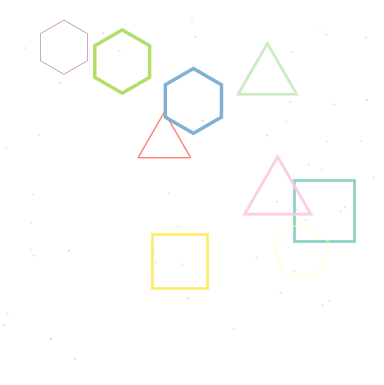[{"shape": "square", "thickness": 2, "radius": 0.39, "center": [0.841, 0.453]}, {"shape": "pentagon", "thickness": 0.5, "radius": 0.38, "center": [0.781, 0.349]}, {"shape": "triangle", "thickness": 1, "radius": 0.39, "center": [0.427, 0.63]}, {"shape": "hexagon", "thickness": 2.5, "radius": 0.42, "center": [0.502, 0.738]}, {"shape": "hexagon", "thickness": 2.5, "radius": 0.41, "center": [0.317, 0.84]}, {"shape": "triangle", "thickness": 2, "radius": 0.5, "center": [0.721, 0.493]}, {"shape": "hexagon", "thickness": 0.5, "radius": 0.35, "center": [0.166, 0.877]}, {"shape": "triangle", "thickness": 2, "radius": 0.44, "center": [0.695, 0.799]}, {"shape": "square", "thickness": 2, "radius": 0.35, "center": [0.466, 0.322]}]